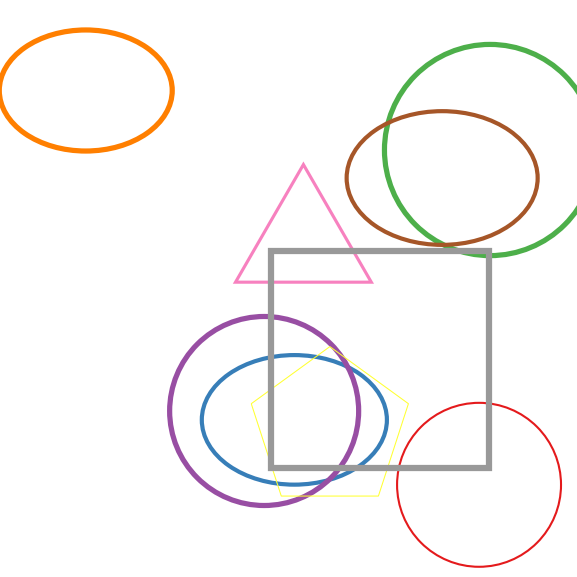[{"shape": "circle", "thickness": 1, "radius": 0.71, "center": [0.83, 0.16]}, {"shape": "oval", "thickness": 2, "radius": 0.8, "center": [0.51, 0.272]}, {"shape": "circle", "thickness": 2.5, "radius": 0.91, "center": [0.849, 0.739]}, {"shape": "circle", "thickness": 2.5, "radius": 0.82, "center": [0.457, 0.287]}, {"shape": "oval", "thickness": 2.5, "radius": 0.75, "center": [0.148, 0.842]}, {"shape": "pentagon", "thickness": 0.5, "radius": 0.72, "center": [0.571, 0.256]}, {"shape": "oval", "thickness": 2, "radius": 0.83, "center": [0.766, 0.691]}, {"shape": "triangle", "thickness": 1.5, "radius": 0.68, "center": [0.525, 0.578]}, {"shape": "square", "thickness": 3, "radius": 0.94, "center": [0.658, 0.376]}]